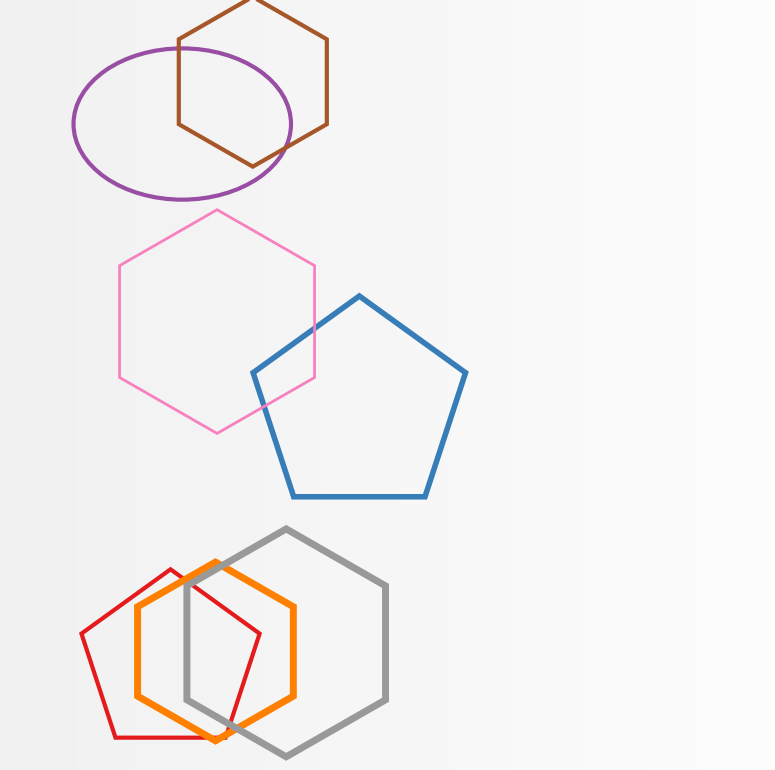[{"shape": "pentagon", "thickness": 1.5, "radius": 0.6, "center": [0.22, 0.14]}, {"shape": "pentagon", "thickness": 2, "radius": 0.72, "center": [0.464, 0.471]}, {"shape": "oval", "thickness": 1.5, "radius": 0.7, "center": [0.235, 0.839]}, {"shape": "hexagon", "thickness": 2.5, "radius": 0.58, "center": [0.278, 0.154]}, {"shape": "hexagon", "thickness": 1.5, "radius": 0.55, "center": [0.326, 0.894]}, {"shape": "hexagon", "thickness": 1, "radius": 0.73, "center": [0.28, 0.582]}, {"shape": "hexagon", "thickness": 2.5, "radius": 0.74, "center": [0.369, 0.165]}]